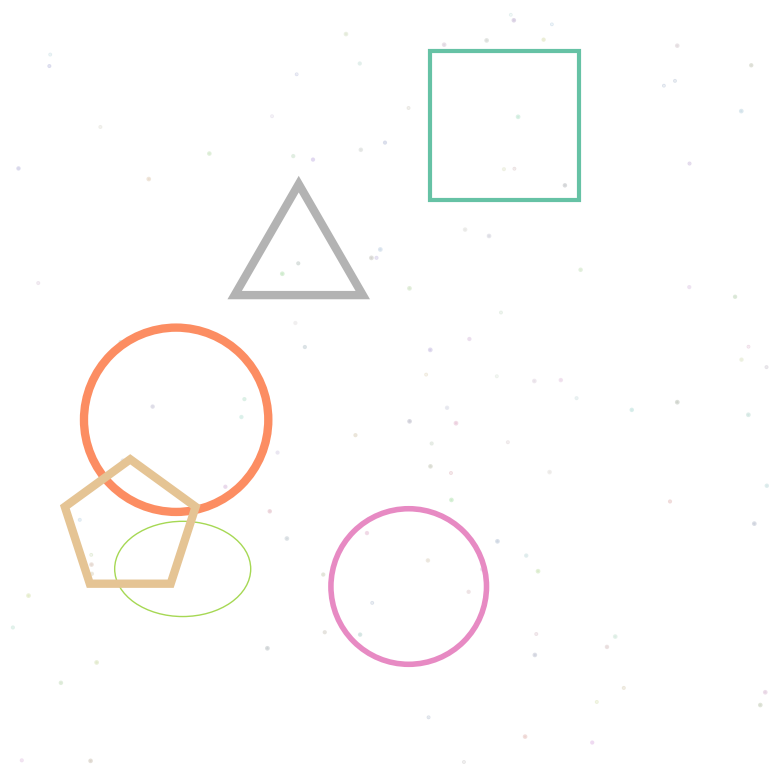[{"shape": "square", "thickness": 1.5, "radius": 0.48, "center": [0.656, 0.836]}, {"shape": "circle", "thickness": 3, "radius": 0.6, "center": [0.229, 0.455]}, {"shape": "circle", "thickness": 2, "radius": 0.51, "center": [0.531, 0.238]}, {"shape": "oval", "thickness": 0.5, "radius": 0.44, "center": [0.237, 0.261]}, {"shape": "pentagon", "thickness": 3, "radius": 0.45, "center": [0.169, 0.314]}, {"shape": "triangle", "thickness": 3, "radius": 0.48, "center": [0.388, 0.665]}]